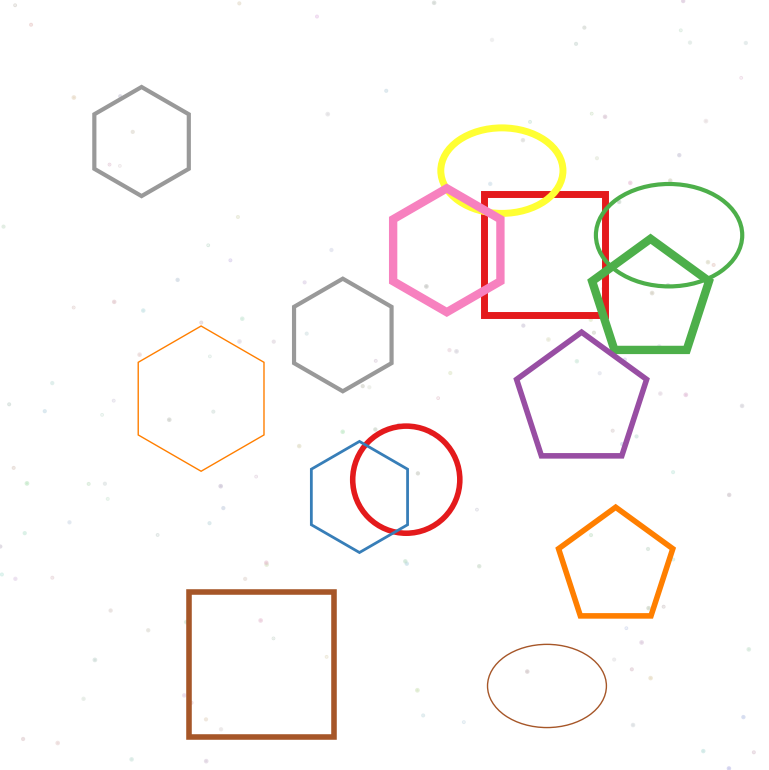[{"shape": "circle", "thickness": 2, "radius": 0.35, "center": [0.528, 0.377]}, {"shape": "square", "thickness": 2.5, "radius": 0.39, "center": [0.707, 0.669]}, {"shape": "hexagon", "thickness": 1, "radius": 0.36, "center": [0.467, 0.355]}, {"shape": "oval", "thickness": 1.5, "radius": 0.48, "center": [0.869, 0.695]}, {"shape": "pentagon", "thickness": 3, "radius": 0.4, "center": [0.845, 0.61]}, {"shape": "pentagon", "thickness": 2, "radius": 0.44, "center": [0.755, 0.48]}, {"shape": "pentagon", "thickness": 2, "radius": 0.39, "center": [0.8, 0.263]}, {"shape": "hexagon", "thickness": 0.5, "radius": 0.47, "center": [0.261, 0.482]}, {"shape": "oval", "thickness": 2.5, "radius": 0.4, "center": [0.652, 0.778]}, {"shape": "square", "thickness": 2, "radius": 0.47, "center": [0.339, 0.136]}, {"shape": "oval", "thickness": 0.5, "radius": 0.39, "center": [0.71, 0.109]}, {"shape": "hexagon", "thickness": 3, "radius": 0.4, "center": [0.58, 0.675]}, {"shape": "hexagon", "thickness": 1.5, "radius": 0.35, "center": [0.184, 0.816]}, {"shape": "hexagon", "thickness": 1.5, "radius": 0.37, "center": [0.445, 0.565]}]